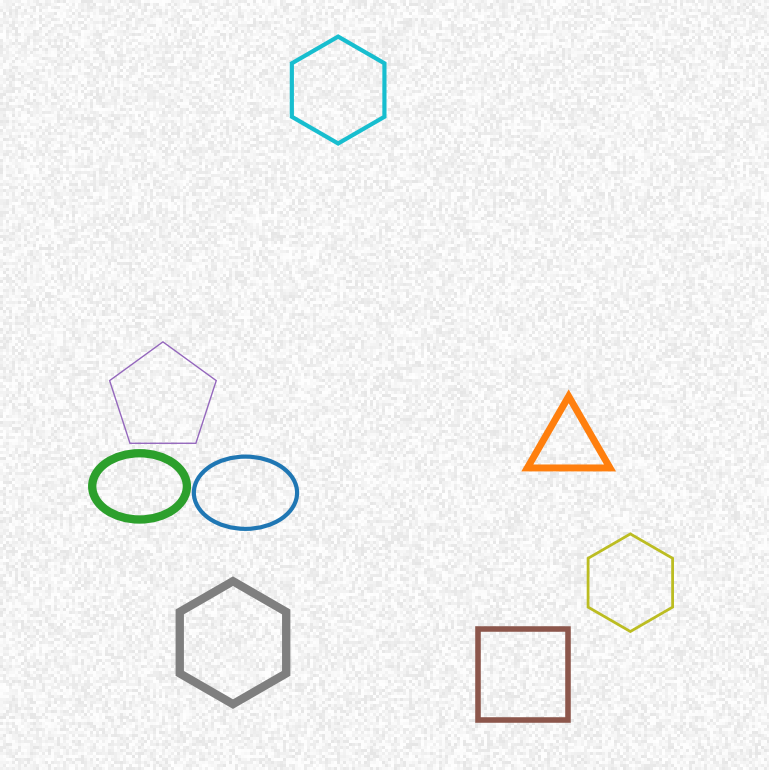[{"shape": "oval", "thickness": 1.5, "radius": 0.34, "center": [0.319, 0.36]}, {"shape": "triangle", "thickness": 2.5, "radius": 0.31, "center": [0.739, 0.423]}, {"shape": "oval", "thickness": 3, "radius": 0.31, "center": [0.181, 0.368]}, {"shape": "pentagon", "thickness": 0.5, "radius": 0.36, "center": [0.212, 0.483]}, {"shape": "square", "thickness": 2, "radius": 0.29, "center": [0.679, 0.124]}, {"shape": "hexagon", "thickness": 3, "radius": 0.4, "center": [0.303, 0.165]}, {"shape": "hexagon", "thickness": 1, "radius": 0.32, "center": [0.819, 0.243]}, {"shape": "hexagon", "thickness": 1.5, "radius": 0.35, "center": [0.439, 0.883]}]